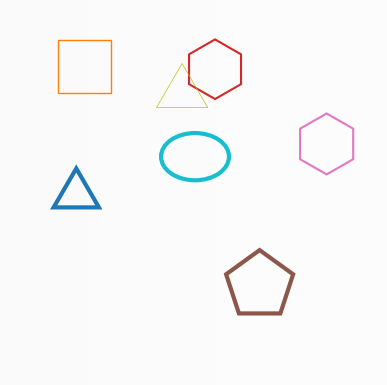[{"shape": "triangle", "thickness": 3, "radius": 0.34, "center": [0.197, 0.495]}, {"shape": "square", "thickness": 1, "radius": 0.34, "center": [0.218, 0.827]}, {"shape": "hexagon", "thickness": 1.5, "radius": 0.39, "center": [0.555, 0.82]}, {"shape": "pentagon", "thickness": 3, "radius": 0.45, "center": [0.67, 0.259]}, {"shape": "hexagon", "thickness": 1.5, "radius": 0.4, "center": [0.843, 0.626]}, {"shape": "triangle", "thickness": 0.5, "radius": 0.38, "center": [0.47, 0.759]}, {"shape": "oval", "thickness": 3, "radius": 0.44, "center": [0.503, 0.593]}]